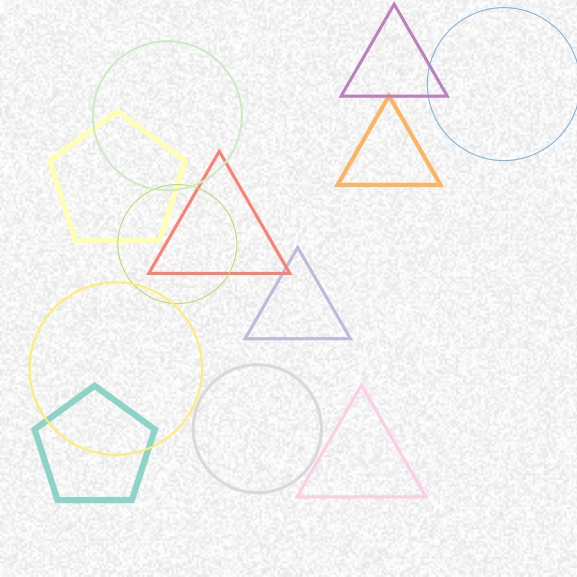[{"shape": "pentagon", "thickness": 3, "radius": 0.55, "center": [0.164, 0.222]}, {"shape": "pentagon", "thickness": 2.5, "radius": 0.62, "center": [0.203, 0.683]}, {"shape": "triangle", "thickness": 1.5, "radius": 0.53, "center": [0.516, 0.465]}, {"shape": "triangle", "thickness": 1.5, "radius": 0.71, "center": [0.38, 0.596]}, {"shape": "circle", "thickness": 0.5, "radius": 0.66, "center": [0.872, 0.853]}, {"shape": "triangle", "thickness": 2, "radius": 0.51, "center": [0.674, 0.73]}, {"shape": "circle", "thickness": 0.5, "radius": 0.52, "center": [0.307, 0.577]}, {"shape": "triangle", "thickness": 1.5, "radius": 0.65, "center": [0.626, 0.203]}, {"shape": "circle", "thickness": 1.5, "radius": 0.55, "center": [0.446, 0.257]}, {"shape": "triangle", "thickness": 1.5, "radius": 0.53, "center": [0.683, 0.886]}, {"shape": "circle", "thickness": 1, "radius": 0.65, "center": [0.29, 0.799]}, {"shape": "circle", "thickness": 1, "radius": 0.75, "center": [0.201, 0.361]}]